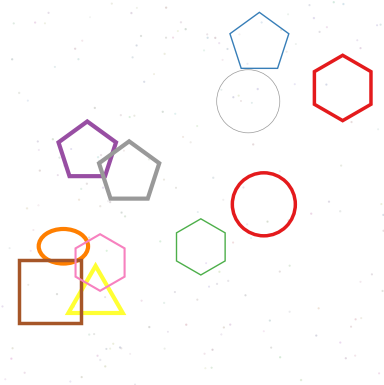[{"shape": "hexagon", "thickness": 2.5, "radius": 0.42, "center": [0.89, 0.772]}, {"shape": "circle", "thickness": 2.5, "radius": 0.41, "center": [0.685, 0.469]}, {"shape": "pentagon", "thickness": 1, "radius": 0.4, "center": [0.674, 0.888]}, {"shape": "hexagon", "thickness": 1, "radius": 0.36, "center": [0.522, 0.359]}, {"shape": "pentagon", "thickness": 3, "radius": 0.39, "center": [0.227, 0.606]}, {"shape": "oval", "thickness": 3, "radius": 0.32, "center": [0.165, 0.36]}, {"shape": "triangle", "thickness": 3, "radius": 0.41, "center": [0.248, 0.228]}, {"shape": "square", "thickness": 2.5, "radius": 0.4, "center": [0.13, 0.243]}, {"shape": "hexagon", "thickness": 1.5, "radius": 0.37, "center": [0.26, 0.318]}, {"shape": "pentagon", "thickness": 3, "radius": 0.41, "center": [0.335, 0.551]}, {"shape": "circle", "thickness": 0.5, "radius": 0.41, "center": [0.645, 0.737]}]